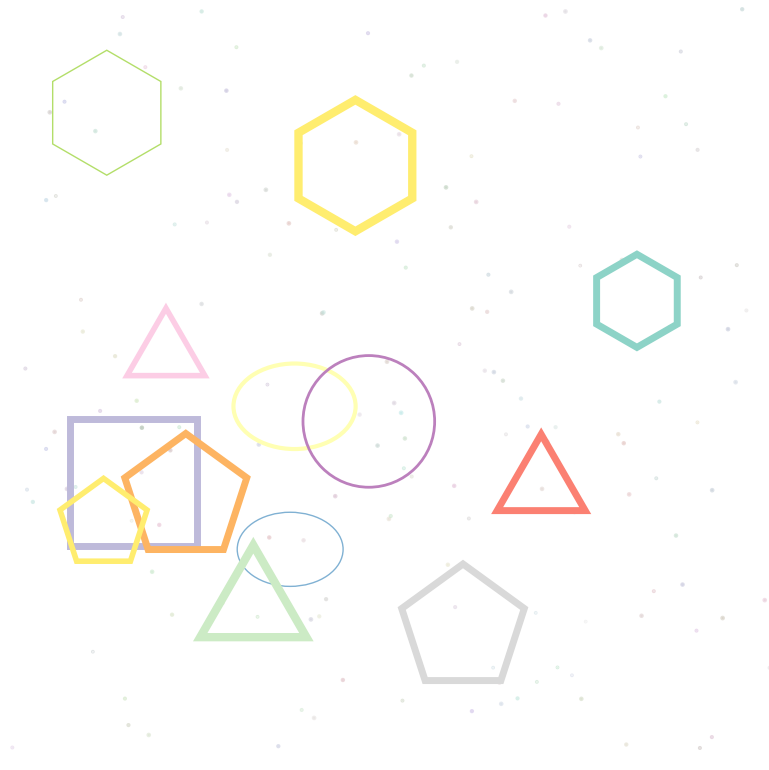[{"shape": "hexagon", "thickness": 2.5, "radius": 0.3, "center": [0.827, 0.609]}, {"shape": "oval", "thickness": 1.5, "radius": 0.4, "center": [0.383, 0.472]}, {"shape": "square", "thickness": 2.5, "radius": 0.42, "center": [0.173, 0.373]}, {"shape": "triangle", "thickness": 2.5, "radius": 0.33, "center": [0.703, 0.37]}, {"shape": "oval", "thickness": 0.5, "radius": 0.34, "center": [0.377, 0.287]}, {"shape": "pentagon", "thickness": 2.5, "radius": 0.42, "center": [0.241, 0.354]}, {"shape": "hexagon", "thickness": 0.5, "radius": 0.41, "center": [0.139, 0.854]}, {"shape": "triangle", "thickness": 2, "radius": 0.29, "center": [0.216, 0.541]}, {"shape": "pentagon", "thickness": 2.5, "radius": 0.42, "center": [0.601, 0.184]}, {"shape": "circle", "thickness": 1, "radius": 0.43, "center": [0.479, 0.453]}, {"shape": "triangle", "thickness": 3, "radius": 0.4, "center": [0.329, 0.212]}, {"shape": "hexagon", "thickness": 3, "radius": 0.43, "center": [0.462, 0.785]}, {"shape": "pentagon", "thickness": 2, "radius": 0.3, "center": [0.134, 0.319]}]